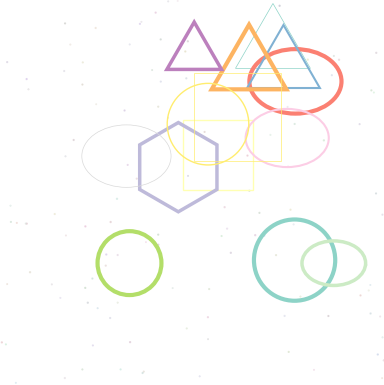[{"shape": "circle", "thickness": 3, "radius": 0.53, "center": [0.765, 0.324]}, {"shape": "triangle", "thickness": 0.5, "radius": 0.56, "center": [0.709, 0.879]}, {"shape": "square", "thickness": 1, "radius": 0.45, "center": [0.567, 0.597]}, {"shape": "hexagon", "thickness": 2.5, "radius": 0.58, "center": [0.463, 0.566]}, {"shape": "oval", "thickness": 3, "radius": 0.6, "center": [0.767, 0.789]}, {"shape": "triangle", "thickness": 1.5, "radius": 0.55, "center": [0.736, 0.826]}, {"shape": "triangle", "thickness": 3, "radius": 0.56, "center": [0.647, 0.824]}, {"shape": "circle", "thickness": 3, "radius": 0.41, "center": [0.336, 0.317]}, {"shape": "oval", "thickness": 1.5, "radius": 0.54, "center": [0.746, 0.642]}, {"shape": "oval", "thickness": 0.5, "radius": 0.58, "center": [0.328, 0.595]}, {"shape": "triangle", "thickness": 2.5, "radius": 0.41, "center": [0.504, 0.861]}, {"shape": "oval", "thickness": 2.5, "radius": 0.41, "center": [0.867, 0.316]}, {"shape": "square", "thickness": 0.5, "radius": 0.57, "center": [0.617, 0.696]}, {"shape": "circle", "thickness": 1, "radius": 0.53, "center": [0.54, 0.678]}]